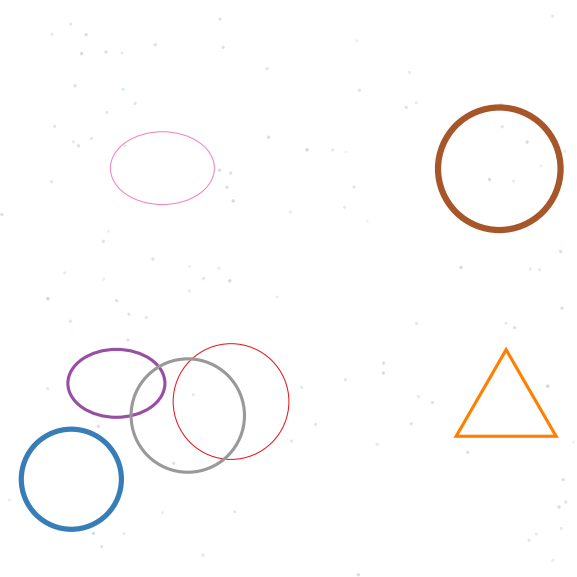[{"shape": "circle", "thickness": 0.5, "radius": 0.5, "center": [0.4, 0.304]}, {"shape": "circle", "thickness": 2.5, "radius": 0.43, "center": [0.124, 0.169]}, {"shape": "oval", "thickness": 1.5, "radius": 0.42, "center": [0.202, 0.335]}, {"shape": "triangle", "thickness": 1.5, "radius": 0.5, "center": [0.876, 0.294]}, {"shape": "circle", "thickness": 3, "radius": 0.53, "center": [0.865, 0.707]}, {"shape": "oval", "thickness": 0.5, "radius": 0.45, "center": [0.281, 0.708]}, {"shape": "circle", "thickness": 1.5, "radius": 0.49, "center": [0.325, 0.28]}]